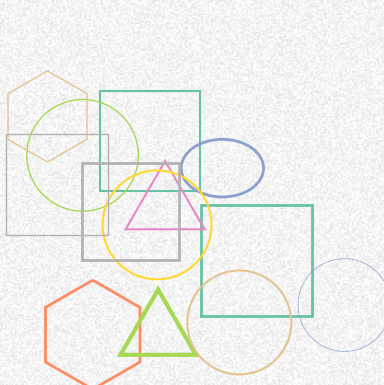[{"shape": "square", "thickness": 2, "radius": 0.72, "center": [0.666, 0.323]}, {"shape": "square", "thickness": 1.5, "radius": 0.65, "center": [0.389, 0.634]}, {"shape": "hexagon", "thickness": 2, "radius": 0.71, "center": [0.241, 0.131]}, {"shape": "circle", "thickness": 0.5, "radius": 0.6, "center": [0.894, 0.208]}, {"shape": "oval", "thickness": 2, "radius": 0.53, "center": [0.578, 0.563]}, {"shape": "triangle", "thickness": 1.5, "radius": 0.59, "center": [0.429, 0.464]}, {"shape": "triangle", "thickness": 3, "radius": 0.57, "center": [0.411, 0.135]}, {"shape": "circle", "thickness": 1, "radius": 0.72, "center": [0.215, 0.597]}, {"shape": "circle", "thickness": 1.5, "radius": 0.71, "center": [0.408, 0.416]}, {"shape": "circle", "thickness": 1.5, "radius": 0.68, "center": [0.622, 0.162]}, {"shape": "hexagon", "thickness": 1, "radius": 0.59, "center": [0.123, 0.698]}, {"shape": "square", "thickness": 1, "radius": 0.66, "center": [0.148, 0.521]}, {"shape": "square", "thickness": 2, "radius": 0.63, "center": [0.338, 0.451]}]